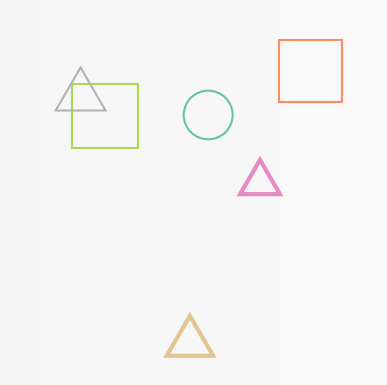[{"shape": "circle", "thickness": 1.5, "radius": 0.32, "center": [0.537, 0.701]}, {"shape": "square", "thickness": 1.5, "radius": 0.41, "center": [0.801, 0.816]}, {"shape": "triangle", "thickness": 3, "radius": 0.3, "center": [0.671, 0.525]}, {"shape": "square", "thickness": 1.5, "radius": 0.42, "center": [0.271, 0.699]}, {"shape": "triangle", "thickness": 3, "radius": 0.35, "center": [0.49, 0.111]}, {"shape": "triangle", "thickness": 1.5, "radius": 0.37, "center": [0.208, 0.75]}]